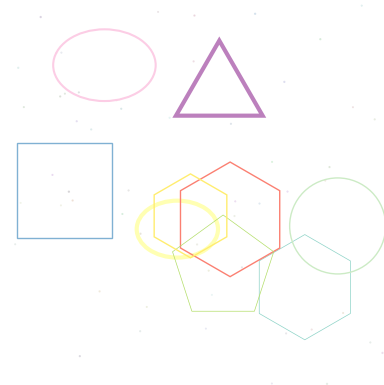[{"shape": "hexagon", "thickness": 0.5, "radius": 0.68, "center": [0.792, 0.254]}, {"shape": "oval", "thickness": 3, "radius": 0.53, "center": [0.461, 0.405]}, {"shape": "hexagon", "thickness": 1, "radius": 0.74, "center": [0.598, 0.43]}, {"shape": "square", "thickness": 1, "radius": 0.62, "center": [0.168, 0.505]}, {"shape": "pentagon", "thickness": 0.5, "radius": 0.69, "center": [0.58, 0.303]}, {"shape": "oval", "thickness": 1.5, "radius": 0.67, "center": [0.271, 0.831]}, {"shape": "triangle", "thickness": 3, "radius": 0.65, "center": [0.57, 0.765]}, {"shape": "circle", "thickness": 1, "radius": 0.62, "center": [0.877, 0.413]}, {"shape": "hexagon", "thickness": 1, "radius": 0.54, "center": [0.495, 0.439]}]